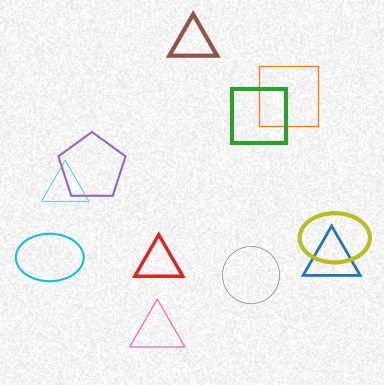[{"shape": "triangle", "thickness": 2, "radius": 0.43, "center": [0.861, 0.327]}, {"shape": "square", "thickness": 1, "radius": 0.38, "center": [0.75, 0.751]}, {"shape": "square", "thickness": 3, "radius": 0.35, "center": [0.672, 0.698]}, {"shape": "triangle", "thickness": 2.5, "radius": 0.36, "center": [0.412, 0.318]}, {"shape": "pentagon", "thickness": 1.5, "radius": 0.46, "center": [0.239, 0.566]}, {"shape": "triangle", "thickness": 3, "radius": 0.36, "center": [0.502, 0.891]}, {"shape": "triangle", "thickness": 1, "radius": 0.41, "center": [0.409, 0.14]}, {"shape": "circle", "thickness": 0.5, "radius": 0.37, "center": [0.652, 0.285]}, {"shape": "oval", "thickness": 3, "radius": 0.46, "center": [0.87, 0.382]}, {"shape": "triangle", "thickness": 0.5, "radius": 0.36, "center": [0.169, 0.513]}, {"shape": "oval", "thickness": 1.5, "radius": 0.44, "center": [0.129, 0.331]}]